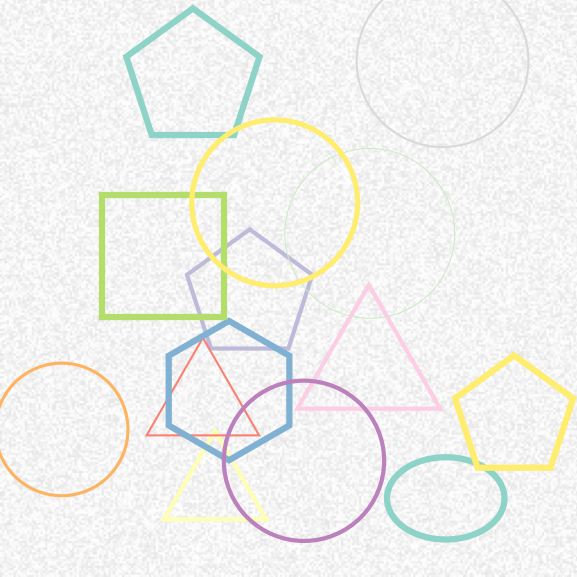[{"shape": "oval", "thickness": 3, "radius": 0.51, "center": [0.772, 0.136]}, {"shape": "pentagon", "thickness": 3, "radius": 0.61, "center": [0.334, 0.863]}, {"shape": "triangle", "thickness": 2, "radius": 0.51, "center": [0.372, 0.151]}, {"shape": "pentagon", "thickness": 2, "radius": 0.57, "center": [0.432, 0.488]}, {"shape": "triangle", "thickness": 1, "radius": 0.56, "center": [0.351, 0.302]}, {"shape": "hexagon", "thickness": 3, "radius": 0.6, "center": [0.397, 0.323]}, {"shape": "circle", "thickness": 1.5, "radius": 0.57, "center": [0.107, 0.256]}, {"shape": "square", "thickness": 3, "radius": 0.53, "center": [0.283, 0.556]}, {"shape": "triangle", "thickness": 2, "radius": 0.71, "center": [0.639, 0.363]}, {"shape": "circle", "thickness": 1, "radius": 0.74, "center": [0.766, 0.893]}, {"shape": "circle", "thickness": 2, "radius": 0.69, "center": [0.526, 0.201]}, {"shape": "circle", "thickness": 0.5, "radius": 0.74, "center": [0.64, 0.595]}, {"shape": "circle", "thickness": 2.5, "radius": 0.72, "center": [0.476, 0.648]}, {"shape": "pentagon", "thickness": 3, "radius": 0.54, "center": [0.89, 0.276]}]